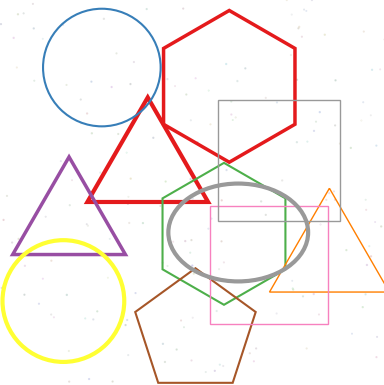[{"shape": "hexagon", "thickness": 2.5, "radius": 0.99, "center": [0.596, 0.776]}, {"shape": "triangle", "thickness": 3, "radius": 0.91, "center": [0.384, 0.566]}, {"shape": "circle", "thickness": 1.5, "radius": 0.76, "center": [0.265, 0.825]}, {"shape": "hexagon", "thickness": 1.5, "radius": 0.92, "center": [0.582, 0.393]}, {"shape": "triangle", "thickness": 2.5, "radius": 0.85, "center": [0.179, 0.423]}, {"shape": "triangle", "thickness": 1, "radius": 0.9, "center": [0.856, 0.331]}, {"shape": "circle", "thickness": 3, "radius": 0.79, "center": [0.165, 0.218]}, {"shape": "pentagon", "thickness": 1.5, "radius": 0.82, "center": [0.508, 0.139]}, {"shape": "square", "thickness": 1, "radius": 0.77, "center": [0.699, 0.312]}, {"shape": "square", "thickness": 1, "radius": 0.79, "center": [0.725, 0.583]}, {"shape": "oval", "thickness": 3, "radius": 0.91, "center": [0.619, 0.396]}]